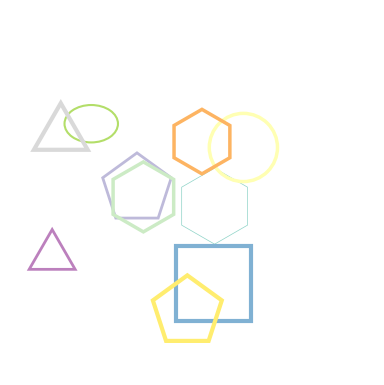[{"shape": "hexagon", "thickness": 0.5, "radius": 0.49, "center": [0.557, 0.465]}, {"shape": "circle", "thickness": 2.5, "radius": 0.44, "center": [0.632, 0.617]}, {"shape": "pentagon", "thickness": 2, "radius": 0.47, "center": [0.356, 0.509]}, {"shape": "square", "thickness": 3, "radius": 0.48, "center": [0.554, 0.263]}, {"shape": "hexagon", "thickness": 2.5, "radius": 0.42, "center": [0.525, 0.632]}, {"shape": "oval", "thickness": 1.5, "radius": 0.35, "center": [0.237, 0.679]}, {"shape": "triangle", "thickness": 3, "radius": 0.4, "center": [0.158, 0.651]}, {"shape": "triangle", "thickness": 2, "radius": 0.34, "center": [0.135, 0.335]}, {"shape": "hexagon", "thickness": 2.5, "radius": 0.45, "center": [0.372, 0.489]}, {"shape": "pentagon", "thickness": 3, "radius": 0.47, "center": [0.487, 0.191]}]